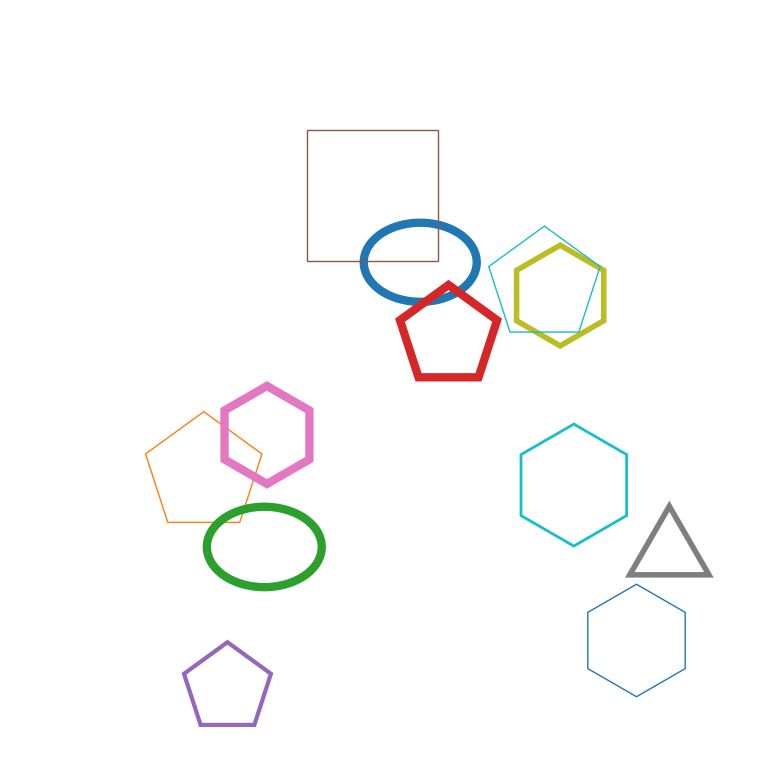[{"shape": "oval", "thickness": 3, "radius": 0.37, "center": [0.546, 0.659]}, {"shape": "hexagon", "thickness": 0.5, "radius": 0.37, "center": [0.827, 0.168]}, {"shape": "pentagon", "thickness": 0.5, "radius": 0.4, "center": [0.265, 0.386]}, {"shape": "oval", "thickness": 3, "radius": 0.37, "center": [0.343, 0.29]}, {"shape": "pentagon", "thickness": 3, "radius": 0.33, "center": [0.583, 0.564]}, {"shape": "pentagon", "thickness": 1.5, "radius": 0.3, "center": [0.295, 0.107]}, {"shape": "square", "thickness": 0.5, "radius": 0.43, "center": [0.483, 0.747]}, {"shape": "hexagon", "thickness": 3, "radius": 0.32, "center": [0.347, 0.435]}, {"shape": "triangle", "thickness": 2, "radius": 0.3, "center": [0.869, 0.283]}, {"shape": "hexagon", "thickness": 2, "radius": 0.33, "center": [0.727, 0.616]}, {"shape": "pentagon", "thickness": 0.5, "radius": 0.38, "center": [0.707, 0.63]}, {"shape": "hexagon", "thickness": 1, "radius": 0.4, "center": [0.745, 0.37]}]